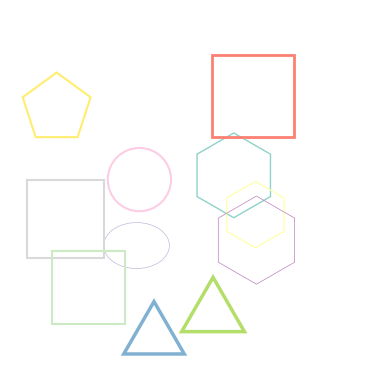[{"shape": "hexagon", "thickness": 1, "radius": 0.55, "center": [0.607, 0.544]}, {"shape": "hexagon", "thickness": 1, "radius": 0.43, "center": [0.663, 0.443]}, {"shape": "oval", "thickness": 0.5, "radius": 0.43, "center": [0.355, 0.362]}, {"shape": "square", "thickness": 2, "radius": 0.53, "center": [0.658, 0.751]}, {"shape": "triangle", "thickness": 2.5, "radius": 0.45, "center": [0.4, 0.126]}, {"shape": "triangle", "thickness": 2.5, "radius": 0.47, "center": [0.553, 0.186]}, {"shape": "circle", "thickness": 1.5, "radius": 0.41, "center": [0.362, 0.534]}, {"shape": "square", "thickness": 1.5, "radius": 0.5, "center": [0.171, 0.432]}, {"shape": "hexagon", "thickness": 0.5, "radius": 0.57, "center": [0.666, 0.376]}, {"shape": "square", "thickness": 1.5, "radius": 0.48, "center": [0.229, 0.253]}, {"shape": "pentagon", "thickness": 1.5, "radius": 0.46, "center": [0.147, 0.719]}]